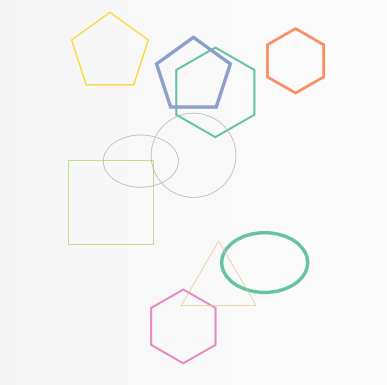[{"shape": "hexagon", "thickness": 1.5, "radius": 0.58, "center": [0.556, 0.76]}, {"shape": "oval", "thickness": 2.5, "radius": 0.55, "center": [0.683, 0.318]}, {"shape": "hexagon", "thickness": 2, "radius": 0.42, "center": [0.763, 0.842]}, {"shape": "pentagon", "thickness": 2.5, "radius": 0.5, "center": [0.499, 0.803]}, {"shape": "hexagon", "thickness": 1.5, "radius": 0.48, "center": [0.473, 0.152]}, {"shape": "square", "thickness": 0.5, "radius": 0.55, "center": [0.285, 0.475]}, {"shape": "pentagon", "thickness": 1, "radius": 0.52, "center": [0.284, 0.864]}, {"shape": "triangle", "thickness": 0.5, "radius": 0.56, "center": [0.564, 0.262]}, {"shape": "circle", "thickness": 0.5, "radius": 0.55, "center": [0.499, 0.597]}, {"shape": "oval", "thickness": 0.5, "radius": 0.49, "center": [0.363, 0.581]}]